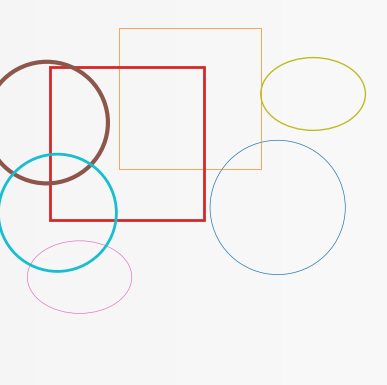[{"shape": "circle", "thickness": 0.5, "radius": 0.87, "center": [0.717, 0.461]}, {"shape": "square", "thickness": 0.5, "radius": 0.92, "center": [0.491, 0.744]}, {"shape": "square", "thickness": 2, "radius": 1.0, "center": [0.327, 0.628]}, {"shape": "circle", "thickness": 3, "radius": 0.79, "center": [0.121, 0.682]}, {"shape": "oval", "thickness": 0.5, "radius": 0.67, "center": [0.205, 0.28]}, {"shape": "oval", "thickness": 1, "radius": 0.68, "center": [0.808, 0.756]}, {"shape": "circle", "thickness": 2, "radius": 0.76, "center": [0.148, 0.447]}]